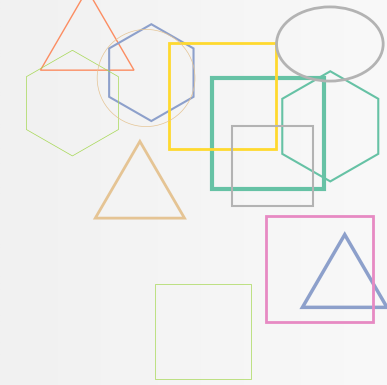[{"shape": "hexagon", "thickness": 1.5, "radius": 0.72, "center": [0.852, 0.672]}, {"shape": "square", "thickness": 3, "radius": 0.72, "center": [0.692, 0.654]}, {"shape": "triangle", "thickness": 1, "radius": 0.7, "center": [0.225, 0.887]}, {"shape": "hexagon", "thickness": 1.5, "radius": 0.63, "center": [0.391, 0.811]}, {"shape": "triangle", "thickness": 2.5, "radius": 0.63, "center": [0.89, 0.265]}, {"shape": "square", "thickness": 2, "radius": 0.69, "center": [0.824, 0.301]}, {"shape": "hexagon", "thickness": 0.5, "radius": 0.69, "center": [0.187, 0.732]}, {"shape": "square", "thickness": 0.5, "radius": 0.62, "center": [0.523, 0.139]}, {"shape": "square", "thickness": 2, "radius": 0.69, "center": [0.574, 0.751]}, {"shape": "triangle", "thickness": 2, "radius": 0.66, "center": [0.361, 0.5]}, {"shape": "circle", "thickness": 0.5, "radius": 0.63, "center": [0.377, 0.797]}, {"shape": "square", "thickness": 1.5, "radius": 0.52, "center": [0.703, 0.569]}, {"shape": "oval", "thickness": 2, "radius": 0.69, "center": [0.851, 0.886]}]